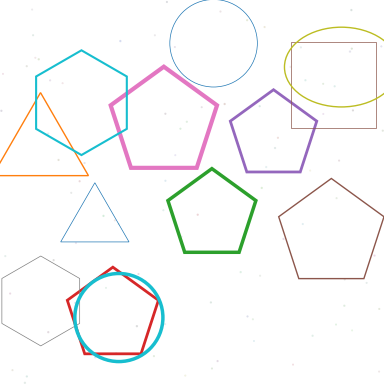[{"shape": "triangle", "thickness": 0.5, "radius": 0.51, "center": [0.246, 0.423]}, {"shape": "circle", "thickness": 0.5, "radius": 0.57, "center": [0.555, 0.888]}, {"shape": "triangle", "thickness": 1, "radius": 0.72, "center": [0.105, 0.616]}, {"shape": "pentagon", "thickness": 2.5, "radius": 0.6, "center": [0.55, 0.442]}, {"shape": "pentagon", "thickness": 2, "radius": 0.62, "center": [0.293, 0.182]}, {"shape": "pentagon", "thickness": 2, "radius": 0.59, "center": [0.71, 0.649]}, {"shape": "pentagon", "thickness": 1, "radius": 0.72, "center": [0.861, 0.393]}, {"shape": "square", "thickness": 0.5, "radius": 0.56, "center": [0.866, 0.779]}, {"shape": "pentagon", "thickness": 3, "radius": 0.73, "center": [0.426, 0.682]}, {"shape": "hexagon", "thickness": 0.5, "radius": 0.58, "center": [0.106, 0.218]}, {"shape": "oval", "thickness": 1, "radius": 0.74, "center": [0.887, 0.826]}, {"shape": "hexagon", "thickness": 1.5, "radius": 0.68, "center": [0.212, 0.733]}, {"shape": "circle", "thickness": 2.5, "radius": 0.57, "center": [0.309, 0.175]}]